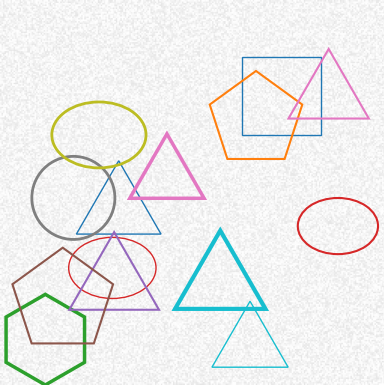[{"shape": "triangle", "thickness": 1, "radius": 0.63, "center": [0.308, 0.455]}, {"shape": "square", "thickness": 1, "radius": 0.51, "center": [0.732, 0.751]}, {"shape": "pentagon", "thickness": 1.5, "radius": 0.63, "center": [0.665, 0.689]}, {"shape": "hexagon", "thickness": 2.5, "radius": 0.59, "center": [0.118, 0.118]}, {"shape": "oval", "thickness": 1.5, "radius": 0.52, "center": [0.878, 0.413]}, {"shape": "oval", "thickness": 1, "radius": 0.57, "center": [0.292, 0.304]}, {"shape": "triangle", "thickness": 1.5, "radius": 0.67, "center": [0.296, 0.263]}, {"shape": "pentagon", "thickness": 1.5, "radius": 0.69, "center": [0.163, 0.219]}, {"shape": "triangle", "thickness": 2.5, "radius": 0.56, "center": [0.434, 0.541]}, {"shape": "triangle", "thickness": 1.5, "radius": 0.6, "center": [0.854, 0.752]}, {"shape": "circle", "thickness": 2, "radius": 0.54, "center": [0.191, 0.486]}, {"shape": "oval", "thickness": 2, "radius": 0.61, "center": [0.257, 0.65]}, {"shape": "triangle", "thickness": 1, "radius": 0.57, "center": [0.649, 0.103]}, {"shape": "triangle", "thickness": 3, "radius": 0.68, "center": [0.572, 0.266]}]